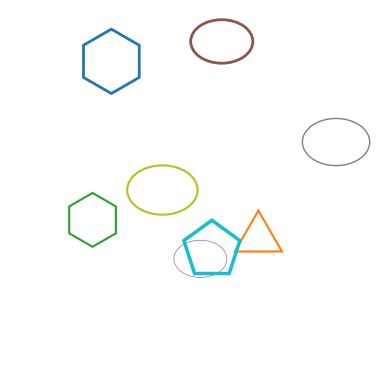[{"shape": "hexagon", "thickness": 2, "radius": 0.42, "center": [0.289, 0.841]}, {"shape": "triangle", "thickness": 1.5, "radius": 0.35, "center": [0.671, 0.382]}, {"shape": "hexagon", "thickness": 1.5, "radius": 0.35, "center": [0.24, 0.429]}, {"shape": "oval", "thickness": 0.5, "radius": 0.34, "center": [0.52, 0.328]}, {"shape": "oval", "thickness": 2, "radius": 0.4, "center": [0.576, 0.892]}, {"shape": "oval", "thickness": 1, "radius": 0.44, "center": [0.873, 0.631]}, {"shape": "oval", "thickness": 1.5, "radius": 0.46, "center": [0.422, 0.506]}, {"shape": "pentagon", "thickness": 2.5, "radius": 0.38, "center": [0.55, 0.351]}]